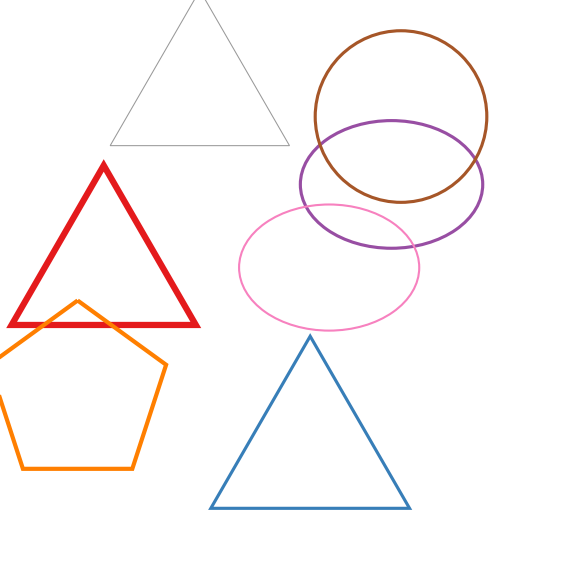[{"shape": "triangle", "thickness": 3, "radius": 0.92, "center": [0.18, 0.528]}, {"shape": "triangle", "thickness": 1.5, "radius": 0.99, "center": [0.537, 0.218]}, {"shape": "oval", "thickness": 1.5, "radius": 0.79, "center": [0.678, 0.68]}, {"shape": "pentagon", "thickness": 2, "radius": 0.81, "center": [0.134, 0.318]}, {"shape": "circle", "thickness": 1.5, "radius": 0.74, "center": [0.694, 0.797]}, {"shape": "oval", "thickness": 1, "radius": 0.78, "center": [0.57, 0.536]}, {"shape": "triangle", "thickness": 0.5, "radius": 0.9, "center": [0.346, 0.837]}]